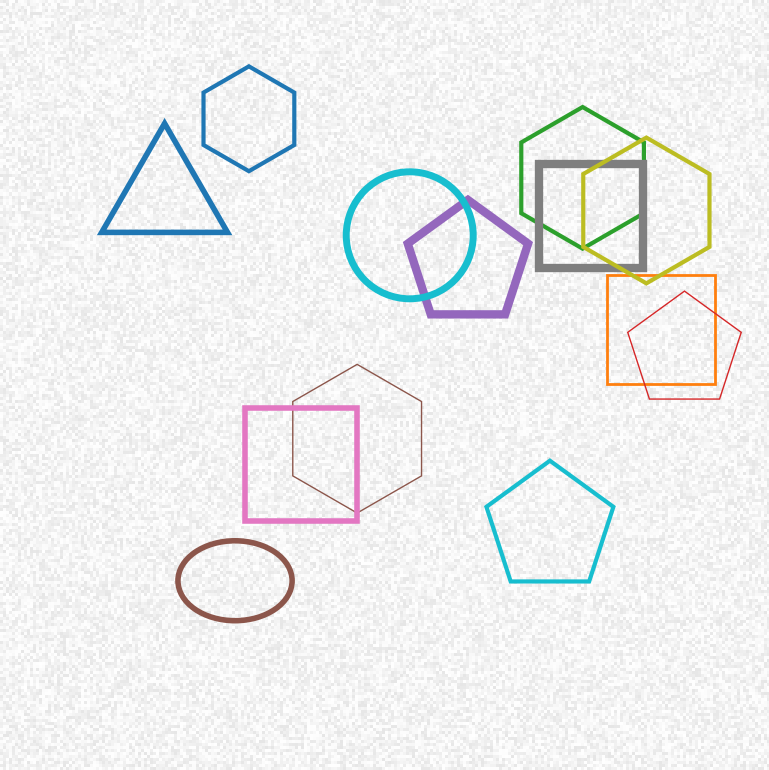[{"shape": "hexagon", "thickness": 1.5, "radius": 0.34, "center": [0.323, 0.846]}, {"shape": "triangle", "thickness": 2, "radius": 0.47, "center": [0.214, 0.745]}, {"shape": "square", "thickness": 1, "radius": 0.35, "center": [0.859, 0.572]}, {"shape": "hexagon", "thickness": 1.5, "radius": 0.46, "center": [0.757, 0.769]}, {"shape": "pentagon", "thickness": 0.5, "radius": 0.39, "center": [0.889, 0.544]}, {"shape": "pentagon", "thickness": 3, "radius": 0.41, "center": [0.608, 0.658]}, {"shape": "hexagon", "thickness": 0.5, "radius": 0.48, "center": [0.464, 0.43]}, {"shape": "oval", "thickness": 2, "radius": 0.37, "center": [0.305, 0.246]}, {"shape": "square", "thickness": 2, "radius": 0.36, "center": [0.391, 0.397]}, {"shape": "square", "thickness": 3, "radius": 0.34, "center": [0.768, 0.72]}, {"shape": "hexagon", "thickness": 1.5, "radius": 0.47, "center": [0.839, 0.727]}, {"shape": "pentagon", "thickness": 1.5, "radius": 0.43, "center": [0.714, 0.315]}, {"shape": "circle", "thickness": 2.5, "radius": 0.41, "center": [0.532, 0.694]}]